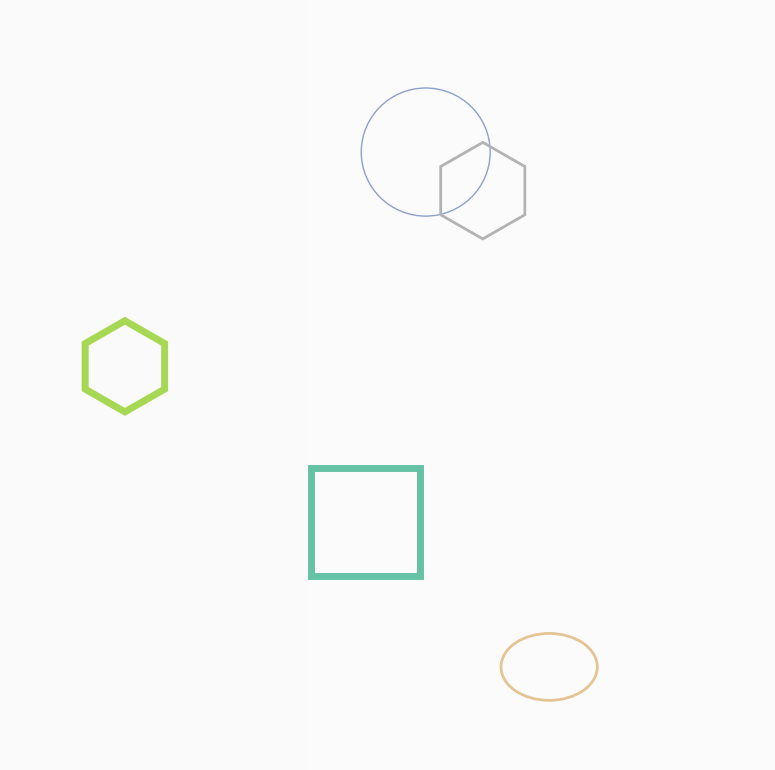[{"shape": "square", "thickness": 2.5, "radius": 0.35, "center": [0.472, 0.322]}, {"shape": "circle", "thickness": 0.5, "radius": 0.42, "center": [0.549, 0.803]}, {"shape": "hexagon", "thickness": 2.5, "radius": 0.3, "center": [0.161, 0.524]}, {"shape": "oval", "thickness": 1, "radius": 0.31, "center": [0.709, 0.134]}, {"shape": "hexagon", "thickness": 1, "radius": 0.31, "center": [0.623, 0.752]}]